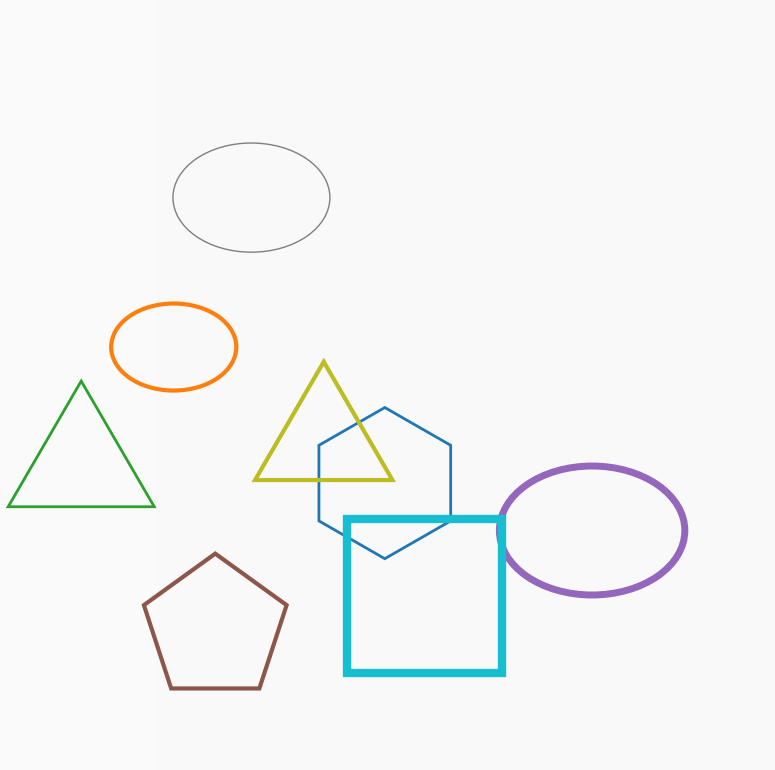[{"shape": "hexagon", "thickness": 1, "radius": 0.49, "center": [0.497, 0.373]}, {"shape": "oval", "thickness": 1.5, "radius": 0.4, "center": [0.224, 0.549]}, {"shape": "triangle", "thickness": 1, "radius": 0.54, "center": [0.105, 0.396]}, {"shape": "oval", "thickness": 2.5, "radius": 0.6, "center": [0.764, 0.311]}, {"shape": "pentagon", "thickness": 1.5, "radius": 0.48, "center": [0.278, 0.184]}, {"shape": "oval", "thickness": 0.5, "radius": 0.51, "center": [0.324, 0.743]}, {"shape": "triangle", "thickness": 1.5, "radius": 0.51, "center": [0.418, 0.428]}, {"shape": "square", "thickness": 3, "radius": 0.5, "center": [0.547, 0.225]}]